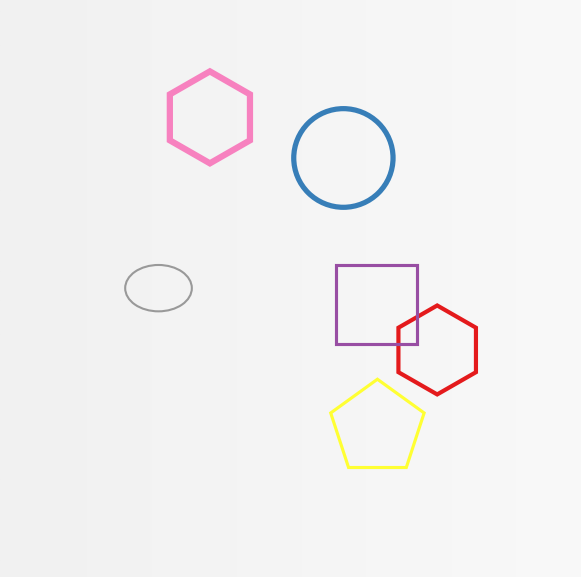[{"shape": "hexagon", "thickness": 2, "radius": 0.39, "center": [0.752, 0.393]}, {"shape": "circle", "thickness": 2.5, "radius": 0.43, "center": [0.591, 0.726]}, {"shape": "square", "thickness": 1.5, "radius": 0.35, "center": [0.648, 0.472]}, {"shape": "pentagon", "thickness": 1.5, "radius": 0.42, "center": [0.649, 0.258]}, {"shape": "hexagon", "thickness": 3, "radius": 0.4, "center": [0.361, 0.796]}, {"shape": "oval", "thickness": 1, "radius": 0.29, "center": [0.273, 0.5]}]